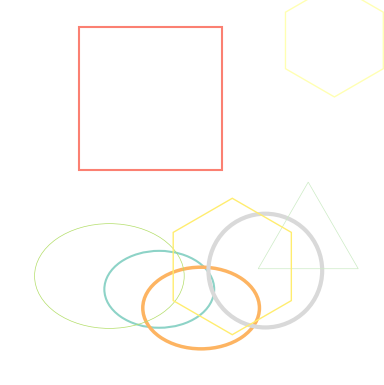[{"shape": "oval", "thickness": 1.5, "radius": 0.71, "center": [0.414, 0.249]}, {"shape": "hexagon", "thickness": 1, "radius": 0.73, "center": [0.869, 0.895]}, {"shape": "square", "thickness": 1.5, "radius": 0.93, "center": [0.391, 0.744]}, {"shape": "oval", "thickness": 2.5, "radius": 0.76, "center": [0.522, 0.2]}, {"shape": "oval", "thickness": 0.5, "radius": 0.97, "center": [0.284, 0.283]}, {"shape": "circle", "thickness": 3, "radius": 0.74, "center": [0.689, 0.297]}, {"shape": "triangle", "thickness": 0.5, "radius": 0.75, "center": [0.801, 0.377]}, {"shape": "hexagon", "thickness": 1, "radius": 0.89, "center": [0.603, 0.308]}]